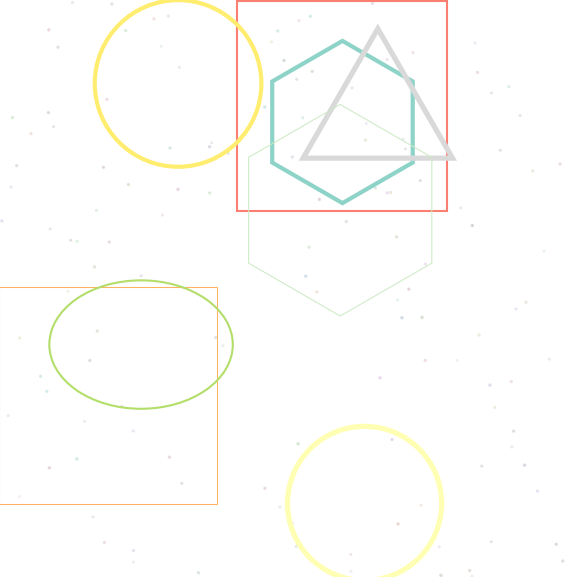[{"shape": "hexagon", "thickness": 2, "radius": 0.7, "center": [0.593, 0.788]}, {"shape": "circle", "thickness": 2.5, "radius": 0.67, "center": [0.631, 0.127]}, {"shape": "square", "thickness": 1, "radius": 0.91, "center": [0.593, 0.816]}, {"shape": "square", "thickness": 0.5, "radius": 0.94, "center": [0.187, 0.314]}, {"shape": "oval", "thickness": 1, "radius": 0.79, "center": [0.244, 0.402]}, {"shape": "triangle", "thickness": 2.5, "radius": 0.75, "center": [0.654, 0.8]}, {"shape": "hexagon", "thickness": 0.5, "radius": 0.92, "center": [0.589, 0.635]}, {"shape": "circle", "thickness": 2, "radius": 0.72, "center": [0.308, 0.855]}]